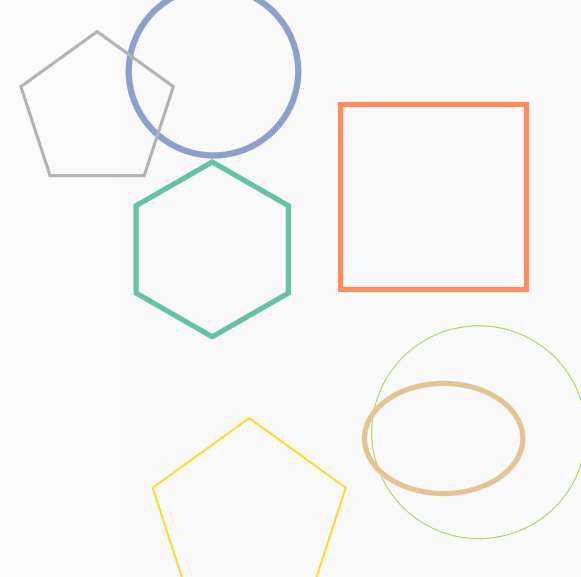[{"shape": "hexagon", "thickness": 2.5, "radius": 0.76, "center": [0.365, 0.567]}, {"shape": "square", "thickness": 2.5, "radius": 0.8, "center": [0.745, 0.659]}, {"shape": "circle", "thickness": 3, "radius": 0.73, "center": [0.367, 0.876]}, {"shape": "circle", "thickness": 0.5, "radius": 0.92, "center": [0.824, 0.251]}, {"shape": "pentagon", "thickness": 1, "radius": 0.87, "center": [0.429, 0.101]}, {"shape": "oval", "thickness": 2.5, "radius": 0.68, "center": [0.763, 0.24]}, {"shape": "pentagon", "thickness": 1.5, "radius": 0.69, "center": [0.167, 0.807]}]